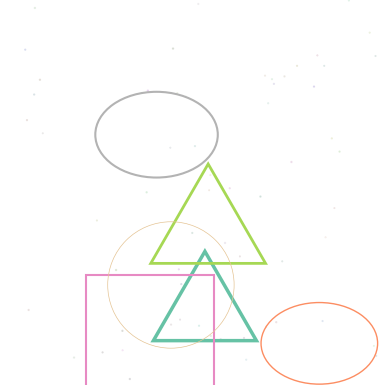[{"shape": "triangle", "thickness": 2.5, "radius": 0.77, "center": [0.532, 0.192]}, {"shape": "oval", "thickness": 1, "radius": 0.76, "center": [0.829, 0.108]}, {"shape": "square", "thickness": 1.5, "radius": 0.83, "center": [0.389, 0.12]}, {"shape": "triangle", "thickness": 2, "radius": 0.86, "center": [0.541, 0.402]}, {"shape": "circle", "thickness": 0.5, "radius": 0.82, "center": [0.444, 0.26]}, {"shape": "oval", "thickness": 1.5, "radius": 0.8, "center": [0.407, 0.65]}]